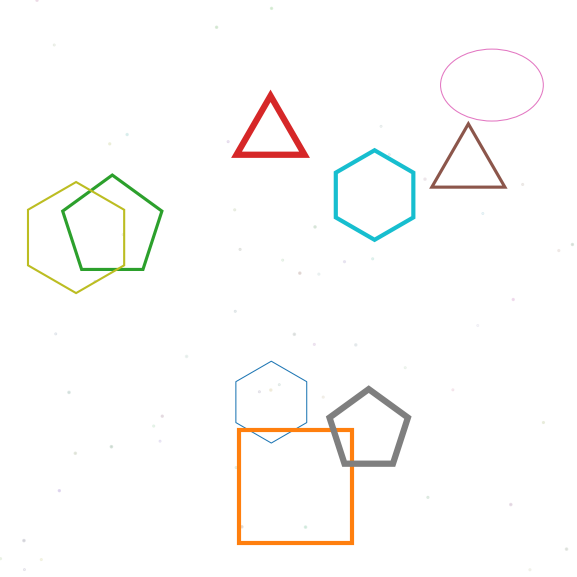[{"shape": "hexagon", "thickness": 0.5, "radius": 0.35, "center": [0.47, 0.303]}, {"shape": "square", "thickness": 2, "radius": 0.49, "center": [0.511, 0.156]}, {"shape": "pentagon", "thickness": 1.5, "radius": 0.45, "center": [0.194, 0.606]}, {"shape": "triangle", "thickness": 3, "radius": 0.34, "center": [0.468, 0.765]}, {"shape": "triangle", "thickness": 1.5, "radius": 0.37, "center": [0.811, 0.712]}, {"shape": "oval", "thickness": 0.5, "radius": 0.44, "center": [0.852, 0.852]}, {"shape": "pentagon", "thickness": 3, "radius": 0.36, "center": [0.638, 0.254]}, {"shape": "hexagon", "thickness": 1, "radius": 0.48, "center": [0.132, 0.588]}, {"shape": "hexagon", "thickness": 2, "radius": 0.39, "center": [0.649, 0.661]}]